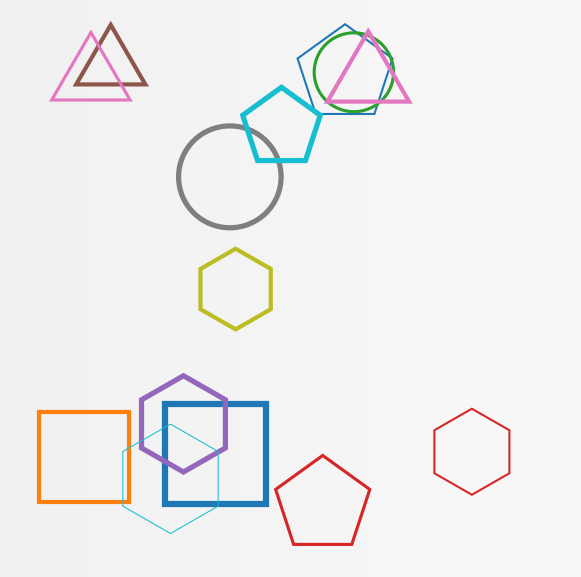[{"shape": "square", "thickness": 3, "radius": 0.43, "center": [0.37, 0.213]}, {"shape": "pentagon", "thickness": 1, "radius": 0.43, "center": [0.594, 0.871]}, {"shape": "square", "thickness": 2, "radius": 0.39, "center": [0.144, 0.208]}, {"shape": "circle", "thickness": 1.5, "radius": 0.34, "center": [0.609, 0.874]}, {"shape": "hexagon", "thickness": 1, "radius": 0.37, "center": [0.812, 0.217]}, {"shape": "pentagon", "thickness": 1.5, "radius": 0.43, "center": [0.555, 0.125]}, {"shape": "hexagon", "thickness": 2.5, "radius": 0.42, "center": [0.316, 0.265]}, {"shape": "triangle", "thickness": 2, "radius": 0.34, "center": [0.191, 0.887]}, {"shape": "triangle", "thickness": 2, "radius": 0.41, "center": [0.634, 0.864]}, {"shape": "triangle", "thickness": 1.5, "radius": 0.39, "center": [0.156, 0.865]}, {"shape": "circle", "thickness": 2.5, "radius": 0.44, "center": [0.395, 0.693]}, {"shape": "hexagon", "thickness": 2, "radius": 0.35, "center": [0.405, 0.499]}, {"shape": "hexagon", "thickness": 0.5, "radius": 0.47, "center": [0.293, 0.17]}, {"shape": "pentagon", "thickness": 2.5, "radius": 0.35, "center": [0.484, 0.778]}]